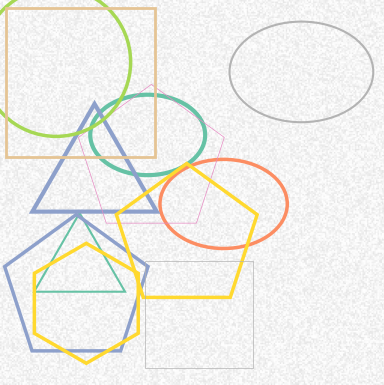[{"shape": "triangle", "thickness": 1.5, "radius": 0.68, "center": [0.207, 0.31]}, {"shape": "oval", "thickness": 3, "radius": 0.75, "center": [0.384, 0.65]}, {"shape": "oval", "thickness": 2.5, "radius": 0.83, "center": [0.581, 0.47]}, {"shape": "pentagon", "thickness": 2.5, "radius": 0.98, "center": [0.198, 0.247]}, {"shape": "triangle", "thickness": 3, "radius": 0.93, "center": [0.246, 0.544]}, {"shape": "pentagon", "thickness": 0.5, "radius": 1.0, "center": [0.393, 0.582]}, {"shape": "circle", "thickness": 2.5, "radius": 0.97, "center": [0.146, 0.839]}, {"shape": "hexagon", "thickness": 2.5, "radius": 0.78, "center": [0.224, 0.212]}, {"shape": "pentagon", "thickness": 2.5, "radius": 0.96, "center": [0.485, 0.383]}, {"shape": "square", "thickness": 2, "radius": 0.97, "center": [0.209, 0.786]}, {"shape": "oval", "thickness": 1.5, "radius": 0.93, "center": [0.783, 0.813]}, {"shape": "square", "thickness": 0.5, "radius": 0.7, "center": [0.517, 0.182]}]